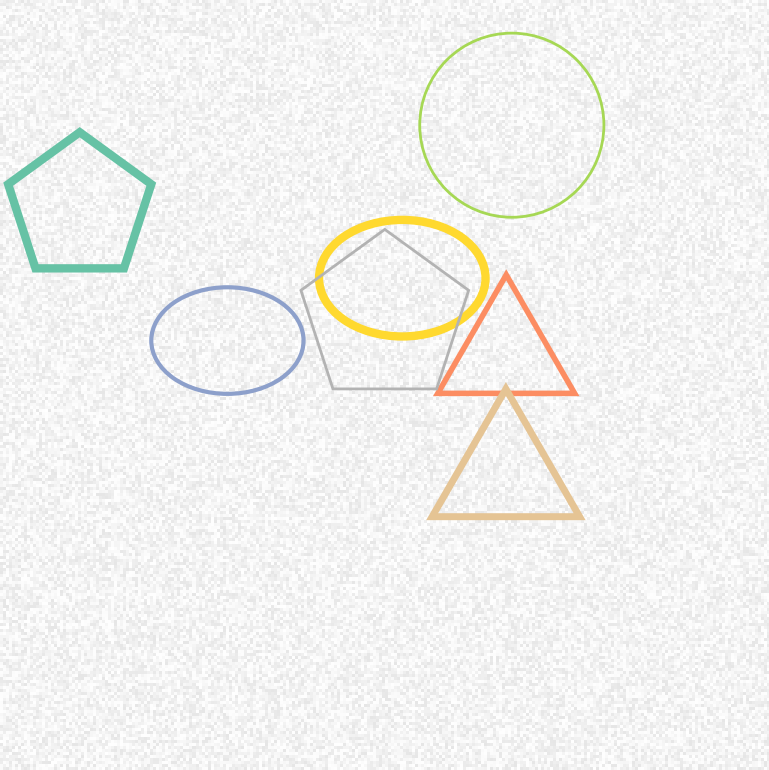[{"shape": "pentagon", "thickness": 3, "radius": 0.49, "center": [0.104, 0.731]}, {"shape": "triangle", "thickness": 2, "radius": 0.51, "center": [0.657, 0.54]}, {"shape": "oval", "thickness": 1.5, "radius": 0.49, "center": [0.295, 0.558]}, {"shape": "circle", "thickness": 1, "radius": 0.6, "center": [0.665, 0.837]}, {"shape": "oval", "thickness": 3, "radius": 0.54, "center": [0.522, 0.639]}, {"shape": "triangle", "thickness": 2.5, "radius": 0.55, "center": [0.657, 0.384]}, {"shape": "pentagon", "thickness": 1, "radius": 0.57, "center": [0.5, 0.588]}]